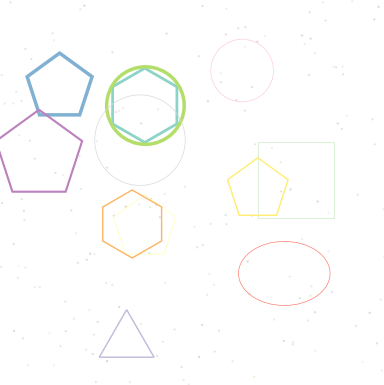[{"shape": "hexagon", "thickness": 2, "radius": 0.48, "center": [0.376, 0.726]}, {"shape": "pentagon", "thickness": 0.5, "radius": 0.43, "center": [0.376, 0.409]}, {"shape": "triangle", "thickness": 1, "radius": 0.41, "center": [0.329, 0.113]}, {"shape": "oval", "thickness": 0.5, "radius": 0.59, "center": [0.738, 0.29]}, {"shape": "pentagon", "thickness": 2.5, "radius": 0.44, "center": [0.155, 0.773]}, {"shape": "hexagon", "thickness": 1, "radius": 0.44, "center": [0.343, 0.418]}, {"shape": "circle", "thickness": 2.5, "radius": 0.5, "center": [0.378, 0.726]}, {"shape": "circle", "thickness": 0.5, "radius": 0.41, "center": [0.629, 0.817]}, {"shape": "circle", "thickness": 0.5, "radius": 0.59, "center": [0.364, 0.636]}, {"shape": "pentagon", "thickness": 1.5, "radius": 0.59, "center": [0.101, 0.597]}, {"shape": "square", "thickness": 0.5, "radius": 0.5, "center": [0.77, 0.533]}, {"shape": "pentagon", "thickness": 1, "radius": 0.41, "center": [0.67, 0.508]}]